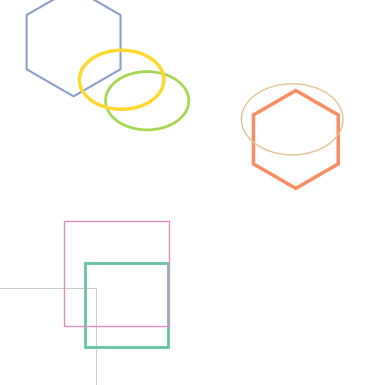[{"shape": "square", "thickness": 2, "radius": 0.54, "center": [0.328, 0.207]}, {"shape": "hexagon", "thickness": 2.5, "radius": 0.64, "center": [0.768, 0.638]}, {"shape": "hexagon", "thickness": 1.5, "radius": 0.7, "center": [0.191, 0.891]}, {"shape": "square", "thickness": 1, "radius": 0.68, "center": [0.303, 0.291]}, {"shape": "oval", "thickness": 2, "radius": 0.54, "center": [0.382, 0.738]}, {"shape": "oval", "thickness": 2.5, "radius": 0.55, "center": [0.316, 0.793]}, {"shape": "oval", "thickness": 1, "radius": 0.66, "center": [0.759, 0.69]}, {"shape": "square", "thickness": 0.5, "radius": 0.72, "center": [0.104, 0.108]}]